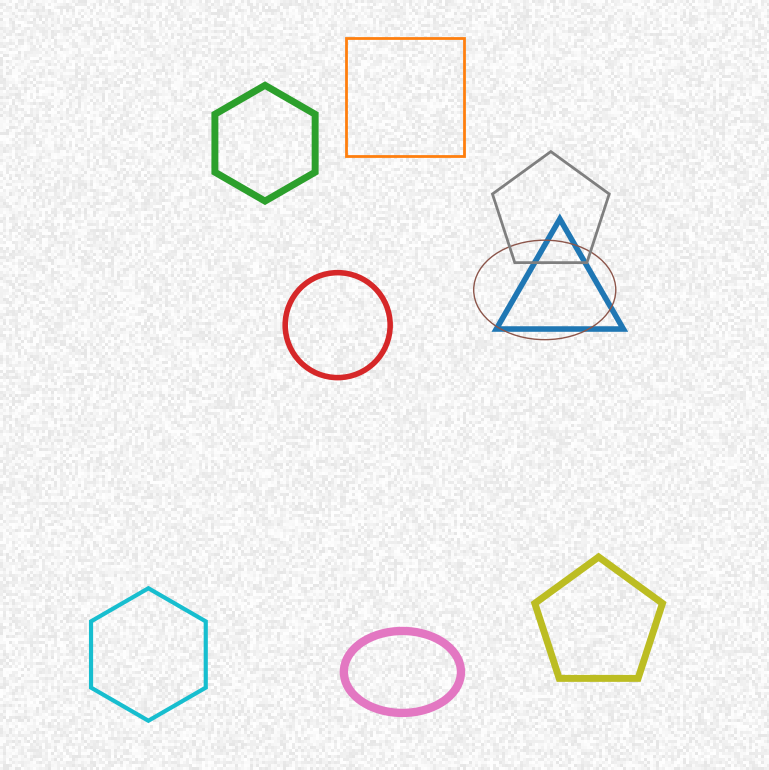[{"shape": "triangle", "thickness": 2, "radius": 0.48, "center": [0.727, 0.62]}, {"shape": "square", "thickness": 1, "radius": 0.38, "center": [0.526, 0.874]}, {"shape": "hexagon", "thickness": 2.5, "radius": 0.38, "center": [0.344, 0.814]}, {"shape": "circle", "thickness": 2, "radius": 0.34, "center": [0.439, 0.578]}, {"shape": "oval", "thickness": 0.5, "radius": 0.46, "center": [0.707, 0.623]}, {"shape": "oval", "thickness": 3, "radius": 0.38, "center": [0.523, 0.127]}, {"shape": "pentagon", "thickness": 1, "radius": 0.4, "center": [0.715, 0.723]}, {"shape": "pentagon", "thickness": 2.5, "radius": 0.44, "center": [0.777, 0.189]}, {"shape": "hexagon", "thickness": 1.5, "radius": 0.43, "center": [0.193, 0.15]}]